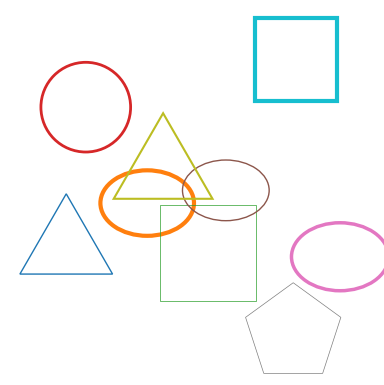[{"shape": "triangle", "thickness": 1, "radius": 0.69, "center": [0.172, 0.358]}, {"shape": "oval", "thickness": 3, "radius": 0.61, "center": [0.382, 0.473]}, {"shape": "square", "thickness": 0.5, "radius": 0.62, "center": [0.541, 0.343]}, {"shape": "circle", "thickness": 2, "radius": 0.58, "center": [0.223, 0.722]}, {"shape": "oval", "thickness": 1, "radius": 0.56, "center": [0.587, 0.506]}, {"shape": "oval", "thickness": 2.5, "radius": 0.63, "center": [0.883, 0.333]}, {"shape": "pentagon", "thickness": 0.5, "radius": 0.65, "center": [0.762, 0.136]}, {"shape": "triangle", "thickness": 1.5, "radius": 0.74, "center": [0.424, 0.558]}, {"shape": "square", "thickness": 3, "radius": 0.54, "center": [0.769, 0.845]}]